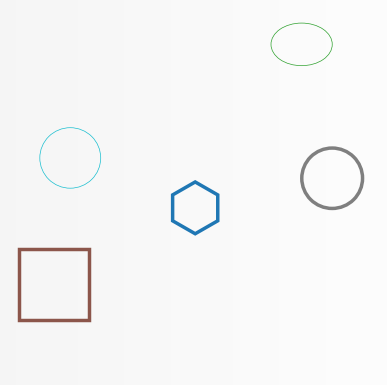[{"shape": "hexagon", "thickness": 2.5, "radius": 0.34, "center": [0.504, 0.46]}, {"shape": "oval", "thickness": 0.5, "radius": 0.4, "center": [0.778, 0.885]}, {"shape": "square", "thickness": 2.5, "radius": 0.46, "center": [0.139, 0.261]}, {"shape": "circle", "thickness": 2.5, "radius": 0.39, "center": [0.857, 0.537]}, {"shape": "circle", "thickness": 0.5, "radius": 0.39, "center": [0.181, 0.59]}]